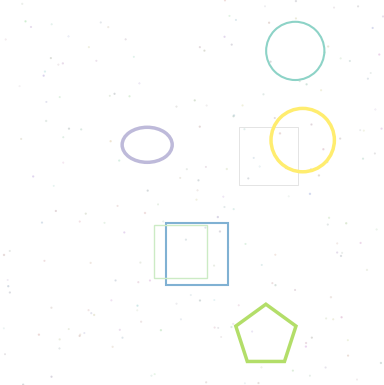[{"shape": "circle", "thickness": 1.5, "radius": 0.38, "center": [0.767, 0.868]}, {"shape": "oval", "thickness": 2.5, "radius": 0.32, "center": [0.382, 0.624]}, {"shape": "square", "thickness": 1.5, "radius": 0.4, "center": [0.511, 0.34]}, {"shape": "pentagon", "thickness": 2.5, "radius": 0.41, "center": [0.691, 0.128]}, {"shape": "square", "thickness": 0.5, "radius": 0.38, "center": [0.698, 0.595]}, {"shape": "square", "thickness": 1, "radius": 0.35, "center": [0.468, 0.346]}, {"shape": "circle", "thickness": 2.5, "radius": 0.41, "center": [0.786, 0.636]}]